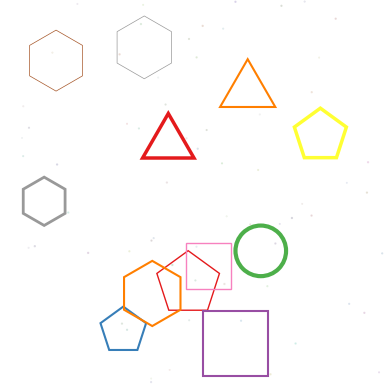[{"shape": "pentagon", "thickness": 1, "radius": 0.43, "center": [0.489, 0.263]}, {"shape": "triangle", "thickness": 2.5, "radius": 0.39, "center": [0.437, 0.628]}, {"shape": "pentagon", "thickness": 1.5, "radius": 0.31, "center": [0.32, 0.141]}, {"shape": "circle", "thickness": 3, "radius": 0.33, "center": [0.677, 0.348]}, {"shape": "square", "thickness": 1.5, "radius": 0.42, "center": [0.612, 0.109]}, {"shape": "triangle", "thickness": 1.5, "radius": 0.41, "center": [0.643, 0.764]}, {"shape": "hexagon", "thickness": 1.5, "radius": 0.42, "center": [0.395, 0.238]}, {"shape": "pentagon", "thickness": 2.5, "radius": 0.36, "center": [0.832, 0.648]}, {"shape": "hexagon", "thickness": 0.5, "radius": 0.4, "center": [0.146, 0.843]}, {"shape": "square", "thickness": 1, "radius": 0.29, "center": [0.541, 0.309]}, {"shape": "hexagon", "thickness": 2, "radius": 0.31, "center": [0.115, 0.477]}, {"shape": "hexagon", "thickness": 0.5, "radius": 0.41, "center": [0.375, 0.877]}]